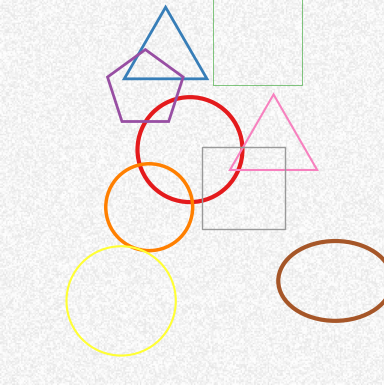[{"shape": "circle", "thickness": 3, "radius": 0.68, "center": [0.493, 0.611]}, {"shape": "triangle", "thickness": 2, "radius": 0.62, "center": [0.43, 0.857]}, {"shape": "square", "thickness": 0.5, "radius": 0.58, "center": [0.668, 0.895]}, {"shape": "pentagon", "thickness": 2, "radius": 0.52, "center": [0.377, 0.768]}, {"shape": "circle", "thickness": 2.5, "radius": 0.56, "center": [0.388, 0.462]}, {"shape": "circle", "thickness": 1.5, "radius": 0.71, "center": [0.315, 0.218]}, {"shape": "oval", "thickness": 3, "radius": 0.74, "center": [0.871, 0.27]}, {"shape": "triangle", "thickness": 1.5, "radius": 0.65, "center": [0.711, 0.624]}, {"shape": "square", "thickness": 1, "radius": 0.53, "center": [0.633, 0.511]}]